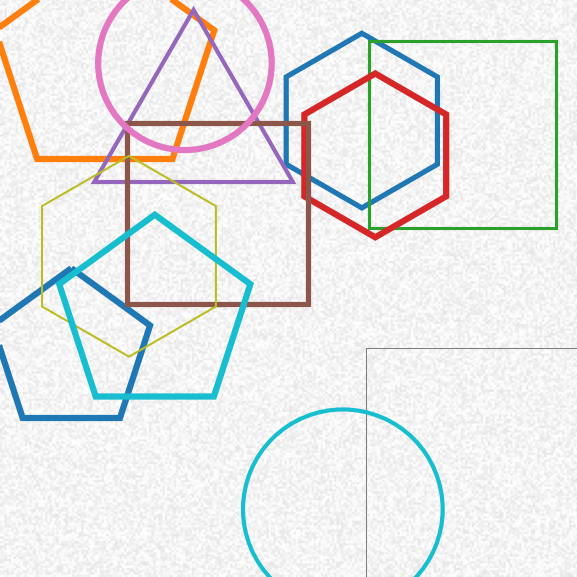[{"shape": "hexagon", "thickness": 2.5, "radius": 0.76, "center": [0.627, 0.79]}, {"shape": "pentagon", "thickness": 3, "radius": 0.72, "center": [0.123, 0.391]}, {"shape": "pentagon", "thickness": 3, "radius": 1.0, "center": [0.181, 0.885]}, {"shape": "square", "thickness": 1.5, "radius": 0.81, "center": [0.801, 0.766]}, {"shape": "hexagon", "thickness": 3, "radius": 0.71, "center": [0.65, 0.73]}, {"shape": "triangle", "thickness": 2, "radius": 0.99, "center": [0.335, 0.783]}, {"shape": "square", "thickness": 2.5, "radius": 0.78, "center": [0.377, 0.629]}, {"shape": "circle", "thickness": 3, "radius": 0.75, "center": [0.32, 0.89]}, {"shape": "square", "thickness": 0.5, "radius": 0.99, "center": [0.831, 0.199]}, {"shape": "hexagon", "thickness": 1, "radius": 0.87, "center": [0.223, 0.555]}, {"shape": "circle", "thickness": 2, "radius": 0.86, "center": [0.594, 0.117]}, {"shape": "pentagon", "thickness": 3, "radius": 0.87, "center": [0.268, 0.453]}]